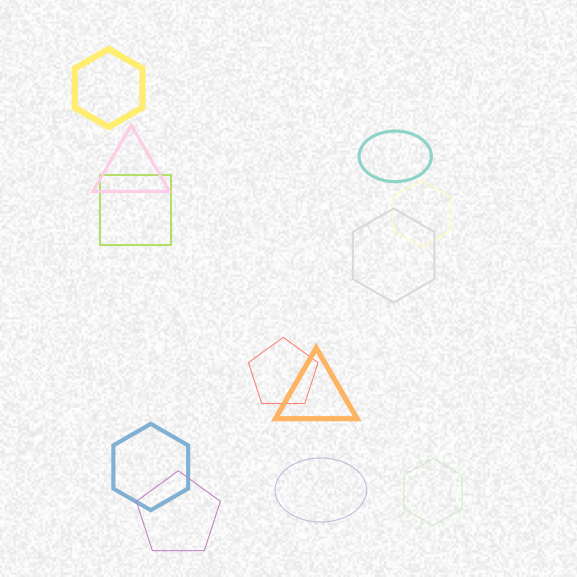[{"shape": "oval", "thickness": 1.5, "radius": 0.31, "center": [0.684, 0.728]}, {"shape": "hexagon", "thickness": 0.5, "radius": 0.29, "center": [0.73, 0.629]}, {"shape": "oval", "thickness": 0.5, "radius": 0.4, "center": [0.556, 0.151]}, {"shape": "pentagon", "thickness": 0.5, "radius": 0.32, "center": [0.49, 0.352]}, {"shape": "hexagon", "thickness": 2, "radius": 0.37, "center": [0.261, 0.19]}, {"shape": "triangle", "thickness": 2.5, "radius": 0.41, "center": [0.548, 0.315]}, {"shape": "square", "thickness": 1, "radius": 0.31, "center": [0.235, 0.636]}, {"shape": "triangle", "thickness": 1.5, "radius": 0.38, "center": [0.227, 0.706]}, {"shape": "hexagon", "thickness": 1, "radius": 0.41, "center": [0.682, 0.557]}, {"shape": "pentagon", "thickness": 0.5, "radius": 0.38, "center": [0.309, 0.107]}, {"shape": "hexagon", "thickness": 0.5, "radius": 0.29, "center": [0.75, 0.147]}, {"shape": "hexagon", "thickness": 3, "radius": 0.34, "center": [0.188, 0.847]}]